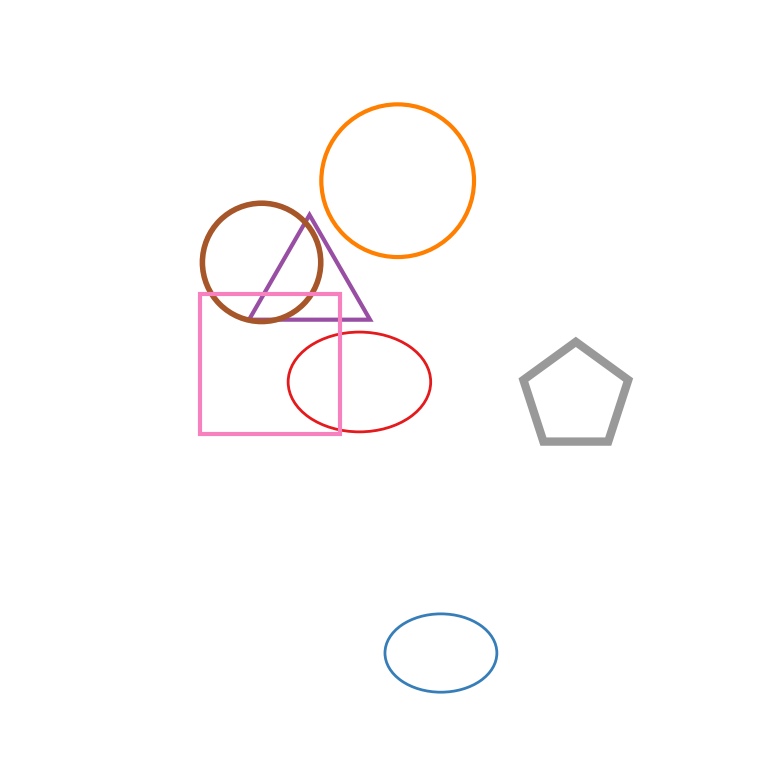[{"shape": "oval", "thickness": 1, "radius": 0.46, "center": [0.467, 0.504]}, {"shape": "oval", "thickness": 1, "radius": 0.36, "center": [0.573, 0.152]}, {"shape": "triangle", "thickness": 1.5, "radius": 0.45, "center": [0.402, 0.63]}, {"shape": "circle", "thickness": 1.5, "radius": 0.5, "center": [0.516, 0.765]}, {"shape": "circle", "thickness": 2, "radius": 0.38, "center": [0.34, 0.659]}, {"shape": "square", "thickness": 1.5, "radius": 0.45, "center": [0.351, 0.527]}, {"shape": "pentagon", "thickness": 3, "radius": 0.36, "center": [0.748, 0.484]}]